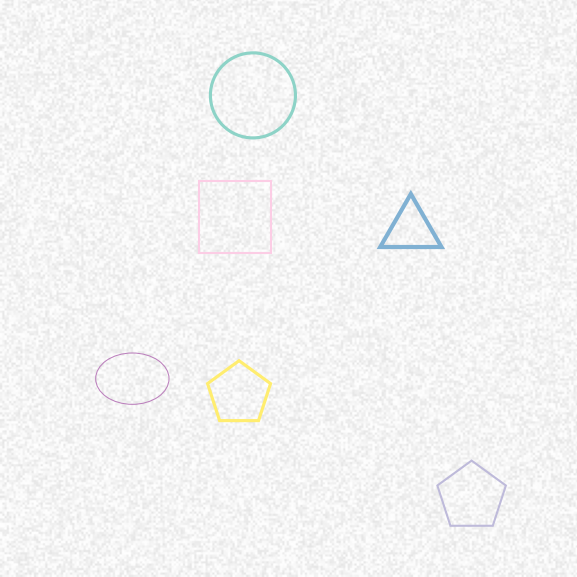[{"shape": "circle", "thickness": 1.5, "radius": 0.37, "center": [0.438, 0.834]}, {"shape": "pentagon", "thickness": 1, "radius": 0.31, "center": [0.817, 0.139]}, {"shape": "triangle", "thickness": 2, "radius": 0.31, "center": [0.711, 0.602]}, {"shape": "square", "thickness": 1, "radius": 0.31, "center": [0.407, 0.623]}, {"shape": "oval", "thickness": 0.5, "radius": 0.32, "center": [0.229, 0.343]}, {"shape": "pentagon", "thickness": 1.5, "radius": 0.29, "center": [0.414, 0.317]}]